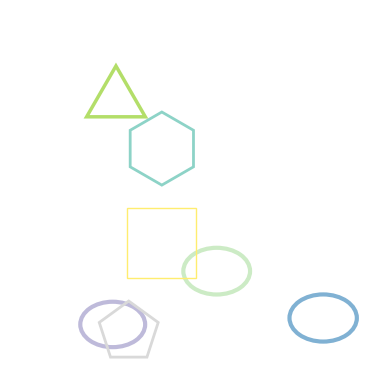[{"shape": "hexagon", "thickness": 2, "radius": 0.47, "center": [0.42, 0.614]}, {"shape": "oval", "thickness": 3, "radius": 0.42, "center": [0.293, 0.157]}, {"shape": "oval", "thickness": 3, "radius": 0.44, "center": [0.839, 0.174]}, {"shape": "triangle", "thickness": 2.5, "radius": 0.44, "center": [0.301, 0.741]}, {"shape": "pentagon", "thickness": 2, "radius": 0.4, "center": [0.334, 0.138]}, {"shape": "oval", "thickness": 3, "radius": 0.43, "center": [0.563, 0.296]}, {"shape": "square", "thickness": 1, "radius": 0.45, "center": [0.419, 0.37]}]